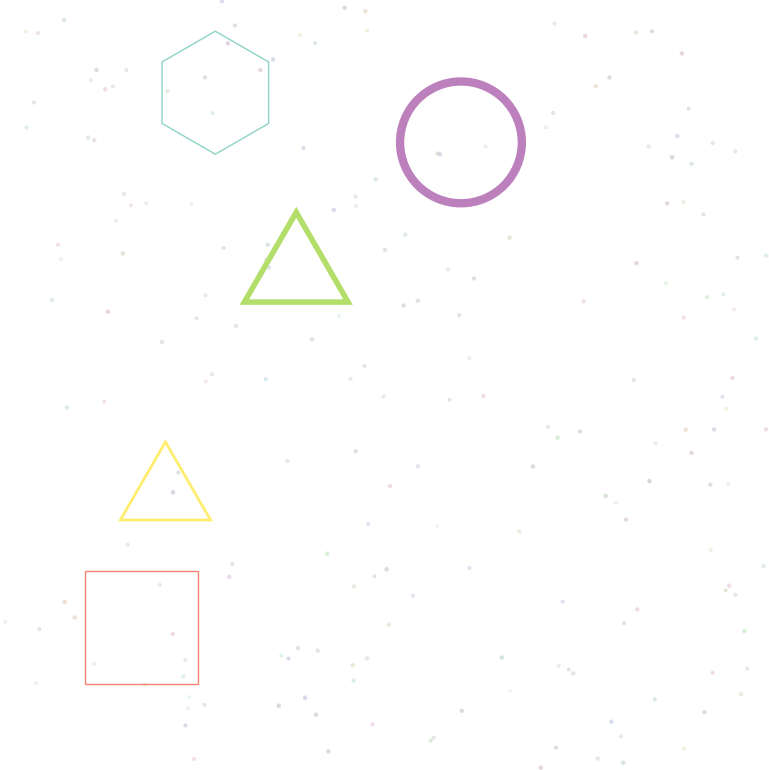[{"shape": "hexagon", "thickness": 0.5, "radius": 0.4, "center": [0.28, 0.88]}, {"shape": "square", "thickness": 0.5, "radius": 0.37, "center": [0.184, 0.185]}, {"shape": "triangle", "thickness": 2, "radius": 0.39, "center": [0.385, 0.647]}, {"shape": "circle", "thickness": 3, "radius": 0.4, "center": [0.599, 0.815]}, {"shape": "triangle", "thickness": 1, "radius": 0.34, "center": [0.215, 0.358]}]